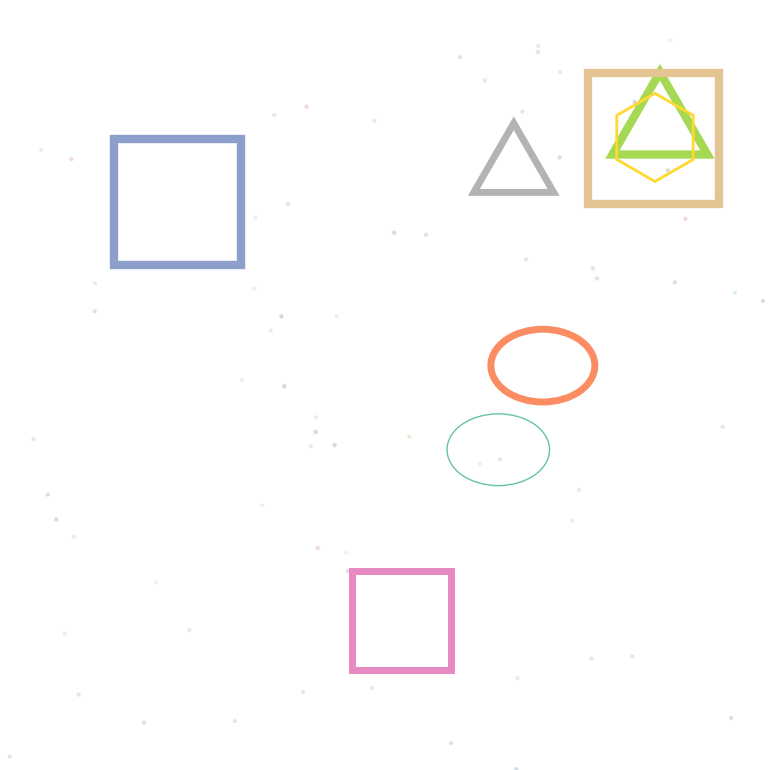[{"shape": "oval", "thickness": 0.5, "radius": 0.33, "center": [0.647, 0.416]}, {"shape": "oval", "thickness": 2.5, "radius": 0.34, "center": [0.705, 0.525]}, {"shape": "square", "thickness": 3, "radius": 0.41, "center": [0.23, 0.738]}, {"shape": "square", "thickness": 2.5, "radius": 0.32, "center": [0.522, 0.194]}, {"shape": "triangle", "thickness": 3, "radius": 0.36, "center": [0.857, 0.835]}, {"shape": "hexagon", "thickness": 1, "radius": 0.29, "center": [0.851, 0.822]}, {"shape": "square", "thickness": 3, "radius": 0.42, "center": [0.849, 0.82]}, {"shape": "triangle", "thickness": 2.5, "radius": 0.3, "center": [0.667, 0.78]}]